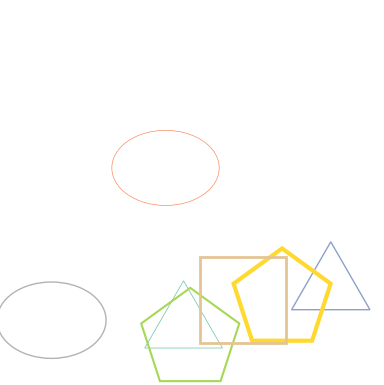[{"shape": "triangle", "thickness": 0.5, "radius": 0.58, "center": [0.477, 0.154]}, {"shape": "oval", "thickness": 0.5, "radius": 0.7, "center": [0.43, 0.564]}, {"shape": "triangle", "thickness": 1, "radius": 0.59, "center": [0.859, 0.254]}, {"shape": "pentagon", "thickness": 1.5, "radius": 0.67, "center": [0.494, 0.118]}, {"shape": "pentagon", "thickness": 3, "radius": 0.66, "center": [0.733, 0.222]}, {"shape": "square", "thickness": 2, "radius": 0.56, "center": [0.63, 0.221]}, {"shape": "oval", "thickness": 1, "radius": 0.71, "center": [0.134, 0.168]}]